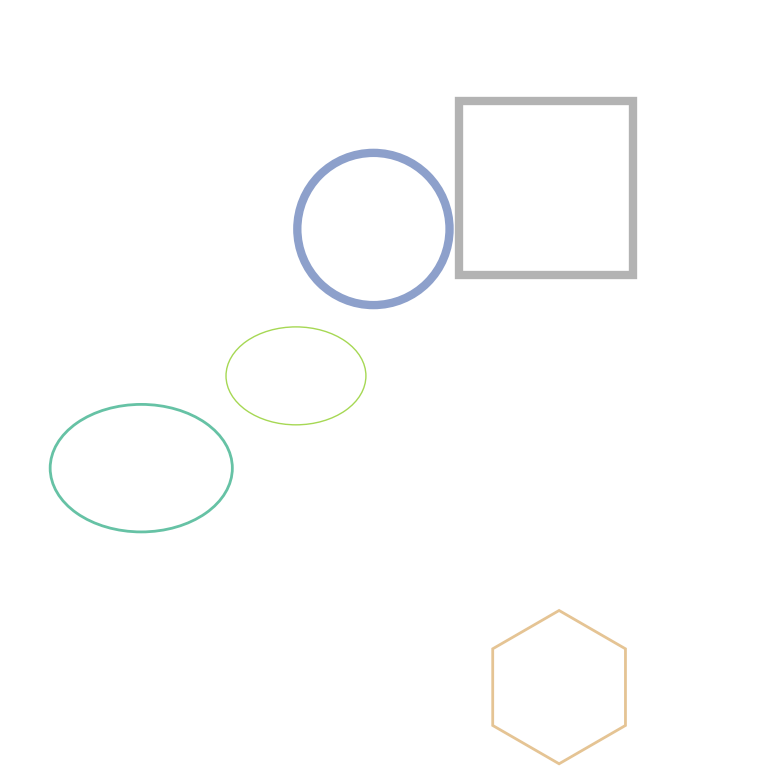[{"shape": "oval", "thickness": 1, "radius": 0.59, "center": [0.183, 0.392]}, {"shape": "circle", "thickness": 3, "radius": 0.49, "center": [0.485, 0.703]}, {"shape": "oval", "thickness": 0.5, "radius": 0.45, "center": [0.384, 0.512]}, {"shape": "hexagon", "thickness": 1, "radius": 0.5, "center": [0.726, 0.108]}, {"shape": "square", "thickness": 3, "radius": 0.56, "center": [0.709, 0.756]}]